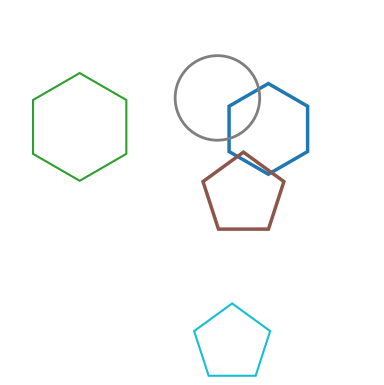[{"shape": "hexagon", "thickness": 2.5, "radius": 0.59, "center": [0.697, 0.665]}, {"shape": "hexagon", "thickness": 1.5, "radius": 0.7, "center": [0.207, 0.67]}, {"shape": "pentagon", "thickness": 2.5, "radius": 0.55, "center": [0.632, 0.494]}, {"shape": "circle", "thickness": 2, "radius": 0.55, "center": [0.565, 0.746]}, {"shape": "pentagon", "thickness": 1.5, "radius": 0.52, "center": [0.603, 0.108]}]